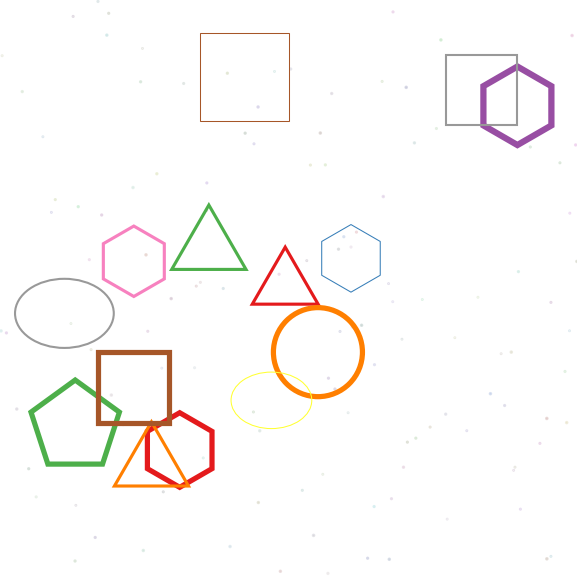[{"shape": "hexagon", "thickness": 2.5, "radius": 0.32, "center": [0.311, 0.22]}, {"shape": "triangle", "thickness": 1.5, "radius": 0.33, "center": [0.494, 0.505]}, {"shape": "hexagon", "thickness": 0.5, "radius": 0.29, "center": [0.608, 0.552]}, {"shape": "triangle", "thickness": 1.5, "radius": 0.37, "center": [0.362, 0.57]}, {"shape": "pentagon", "thickness": 2.5, "radius": 0.4, "center": [0.13, 0.261]}, {"shape": "hexagon", "thickness": 3, "radius": 0.34, "center": [0.896, 0.816]}, {"shape": "triangle", "thickness": 1.5, "radius": 0.37, "center": [0.262, 0.195]}, {"shape": "circle", "thickness": 2.5, "radius": 0.39, "center": [0.551, 0.389]}, {"shape": "oval", "thickness": 0.5, "radius": 0.35, "center": [0.47, 0.306]}, {"shape": "square", "thickness": 2.5, "radius": 0.31, "center": [0.231, 0.328]}, {"shape": "square", "thickness": 0.5, "radius": 0.38, "center": [0.423, 0.866]}, {"shape": "hexagon", "thickness": 1.5, "radius": 0.3, "center": [0.232, 0.547]}, {"shape": "oval", "thickness": 1, "radius": 0.43, "center": [0.112, 0.457]}, {"shape": "square", "thickness": 1, "radius": 0.31, "center": [0.834, 0.844]}]